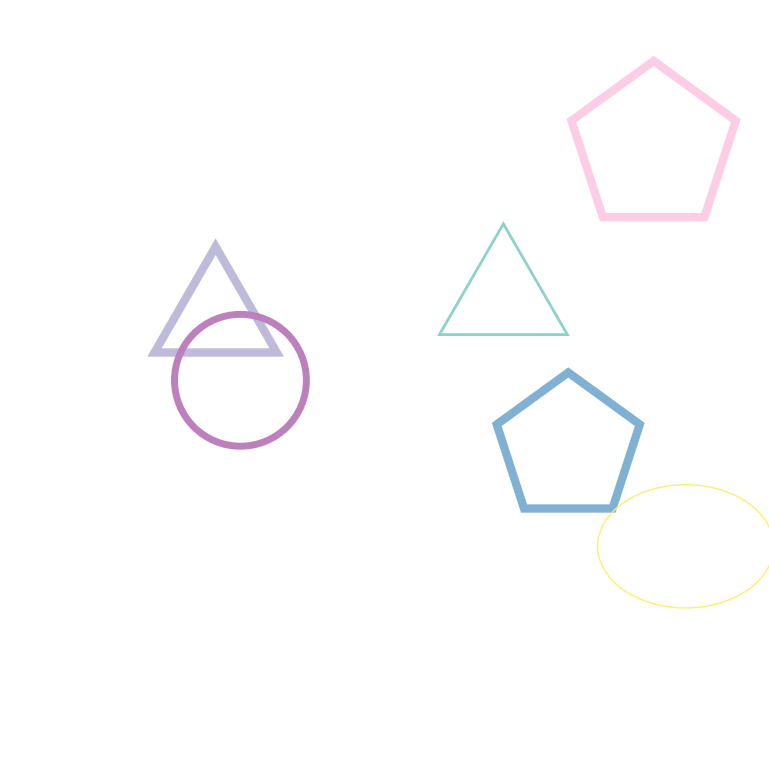[{"shape": "triangle", "thickness": 1, "radius": 0.48, "center": [0.654, 0.613]}, {"shape": "triangle", "thickness": 3, "radius": 0.46, "center": [0.28, 0.588]}, {"shape": "pentagon", "thickness": 3, "radius": 0.49, "center": [0.738, 0.419]}, {"shape": "pentagon", "thickness": 3, "radius": 0.56, "center": [0.849, 0.809]}, {"shape": "circle", "thickness": 2.5, "radius": 0.43, "center": [0.312, 0.506]}, {"shape": "oval", "thickness": 0.5, "radius": 0.57, "center": [0.89, 0.29]}]